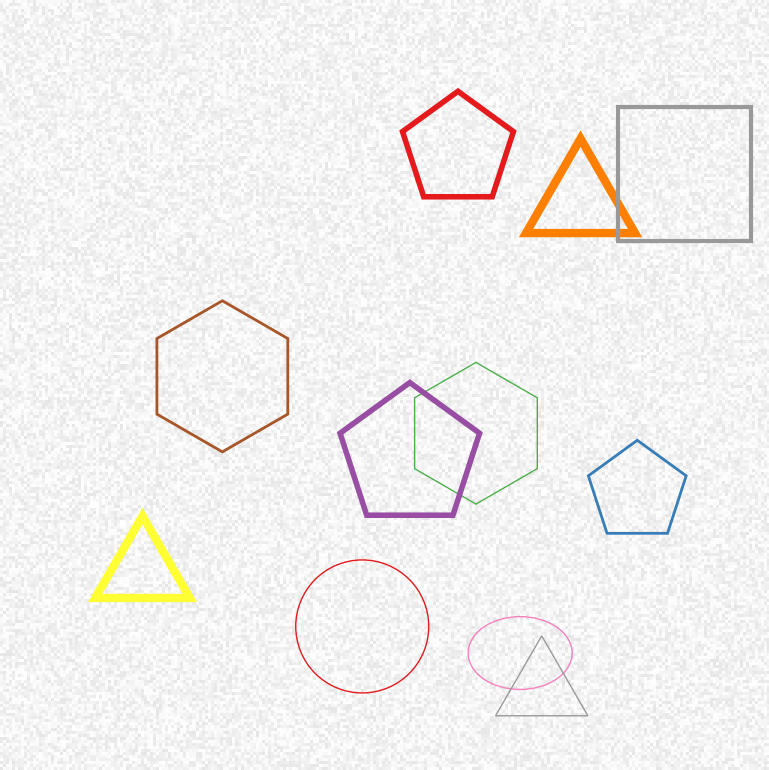[{"shape": "pentagon", "thickness": 2, "radius": 0.38, "center": [0.595, 0.806]}, {"shape": "circle", "thickness": 0.5, "radius": 0.43, "center": [0.47, 0.186]}, {"shape": "pentagon", "thickness": 1, "radius": 0.33, "center": [0.828, 0.361]}, {"shape": "hexagon", "thickness": 0.5, "radius": 0.46, "center": [0.618, 0.437]}, {"shape": "pentagon", "thickness": 2, "radius": 0.48, "center": [0.532, 0.408]}, {"shape": "triangle", "thickness": 3, "radius": 0.41, "center": [0.754, 0.738]}, {"shape": "triangle", "thickness": 3, "radius": 0.35, "center": [0.185, 0.259]}, {"shape": "hexagon", "thickness": 1, "radius": 0.49, "center": [0.289, 0.511]}, {"shape": "oval", "thickness": 0.5, "radius": 0.34, "center": [0.676, 0.152]}, {"shape": "square", "thickness": 1.5, "radius": 0.43, "center": [0.889, 0.774]}, {"shape": "triangle", "thickness": 0.5, "radius": 0.35, "center": [0.704, 0.105]}]